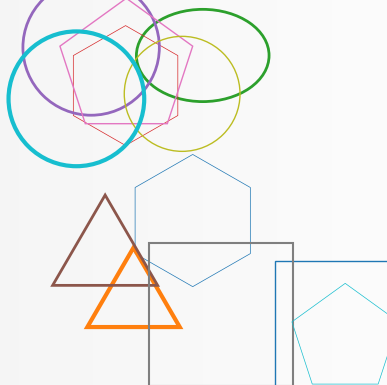[{"shape": "square", "thickness": 1, "radius": 0.95, "center": [0.899, 0.131]}, {"shape": "hexagon", "thickness": 0.5, "radius": 0.86, "center": [0.497, 0.427]}, {"shape": "triangle", "thickness": 3, "radius": 0.69, "center": [0.345, 0.219]}, {"shape": "oval", "thickness": 2, "radius": 0.86, "center": [0.523, 0.856]}, {"shape": "hexagon", "thickness": 0.5, "radius": 0.78, "center": [0.324, 0.778]}, {"shape": "circle", "thickness": 2, "radius": 0.88, "center": [0.235, 0.877]}, {"shape": "triangle", "thickness": 2, "radius": 0.78, "center": [0.271, 0.337]}, {"shape": "pentagon", "thickness": 1, "radius": 0.9, "center": [0.326, 0.824]}, {"shape": "square", "thickness": 1.5, "radius": 0.92, "center": [0.57, 0.183]}, {"shape": "circle", "thickness": 1, "radius": 0.75, "center": [0.47, 0.756]}, {"shape": "pentagon", "thickness": 0.5, "radius": 0.72, "center": [0.891, 0.119]}, {"shape": "circle", "thickness": 3, "radius": 0.88, "center": [0.197, 0.743]}]